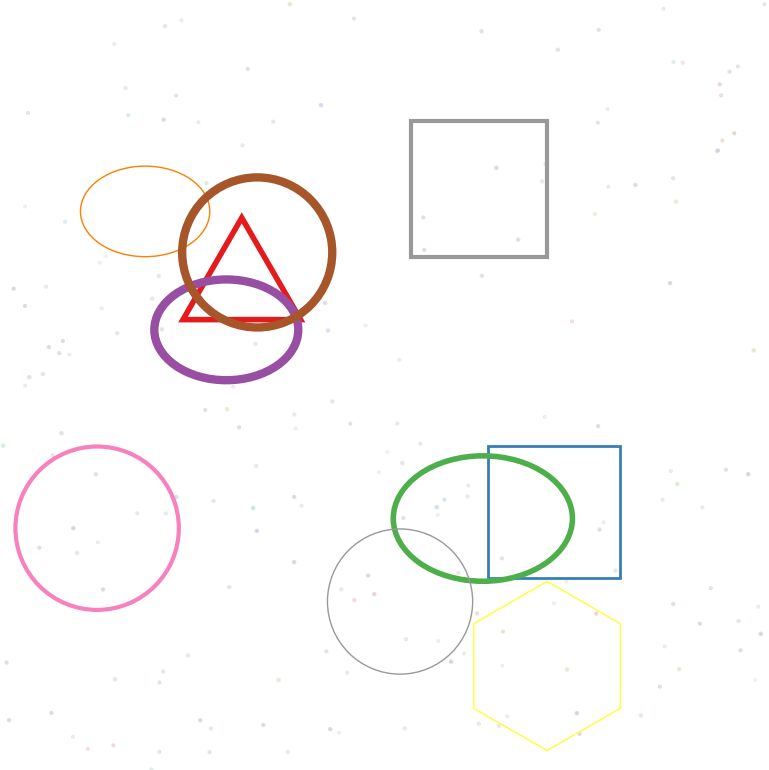[{"shape": "triangle", "thickness": 2, "radius": 0.44, "center": [0.314, 0.629]}, {"shape": "square", "thickness": 1, "radius": 0.43, "center": [0.719, 0.335]}, {"shape": "oval", "thickness": 2, "radius": 0.58, "center": [0.627, 0.327]}, {"shape": "oval", "thickness": 3, "radius": 0.47, "center": [0.294, 0.572]}, {"shape": "oval", "thickness": 0.5, "radius": 0.42, "center": [0.188, 0.725]}, {"shape": "hexagon", "thickness": 0.5, "radius": 0.55, "center": [0.711, 0.135]}, {"shape": "circle", "thickness": 3, "radius": 0.49, "center": [0.334, 0.672]}, {"shape": "circle", "thickness": 1.5, "radius": 0.53, "center": [0.126, 0.314]}, {"shape": "circle", "thickness": 0.5, "radius": 0.47, "center": [0.52, 0.219]}, {"shape": "square", "thickness": 1.5, "radius": 0.44, "center": [0.622, 0.755]}]